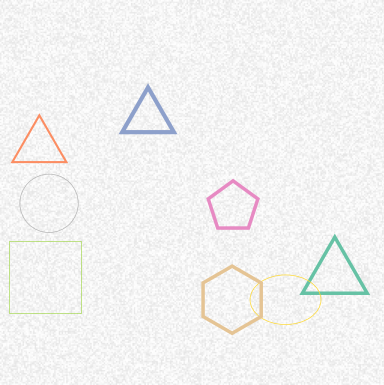[{"shape": "triangle", "thickness": 2.5, "radius": 0.49, "center": [0.87, 0.287]}, {"shape": "triangle", "thickness": 1.5, "radius": 0.41, "center": [0.102, 0.619]}, {"shape": "triangle", "thickness": 3, "radius": 0.39, "center": [0.384, 0.696]}, {"shape": "pentagon", "thickness": 2.5, "radius": 0.34, "center": [0.605, 0.463]}, {"shape": "square", "thickness": 0.5, "radius": 0.47, "center": [0.118, 0.282]}, {"shape": "oval", "thickness": 0.5, "radius": 0.46, "center": [0.742, 0.221]}, {"shape": "hexagon", "thickness": 2.5, "radius": 0.44, "center": [0.603, 0.222]}, {"shape": "circle", "thickness": 0.5, "radius": 0.38, "center": [0.127, 0.472]}]